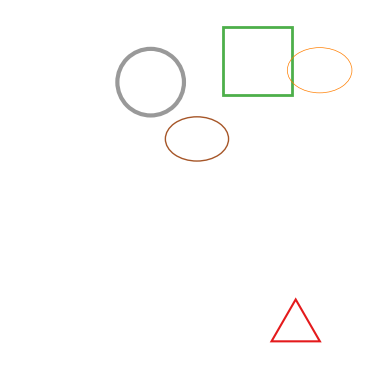[{"shape": "triangle", "thickness": 1.5, "radius": 0.36, "center": [0.768, 0.15]}, {"shape": "square", "thickness": 2, "radius": 0.45, "center": [0.669, 0.841]}, {"shape": "oval", "thickness": 0.5, "radius": 0.42, "center": [0.83, 0.818]}, {"shape": "oval", "thickness": 1, "radius": 0.41, "center": [0.512, 0.639]}, {"shape": "circle", "thickness": 3, "radius": 0.43, "center": [0.391, 0.787]}]